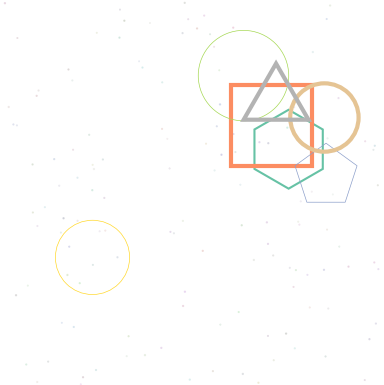[{"shape": "hexagon", "thickness": 1.5, "radius": 0.51, "center": [0.75, 0.612]}, {"shape": "square", "thickness": 3, "radius": 0.53, "center": [0.705, 0.674]}, {"shape": "pentagon", "thickness": 0.5, "radius": 0.42, "center": [0.847, 0.543]}, {"shape": "circle", "thickness": 0.5, "radius": 0.59, "center": [0.632, 0.804]}, {"shape": "circle", "thickness": 0.5, "radius": 0.48, "center": [0.24, 0.331]}, {"shape": "circle", "thickness": 3, "radius": 0.44, "center": [0.843, 0.695]}, {"shape": "triangle", "thickness": 3, "radius": 0.49, "center": [0.717, 0.738]}]